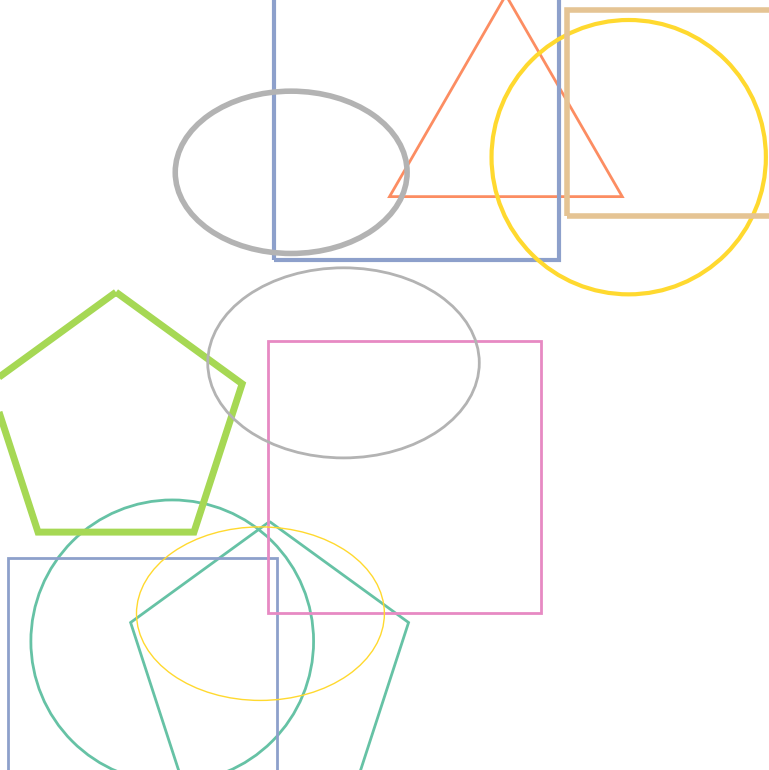[{"shape": "circle", "thickness": 1, "radius": 0.92, "center": [0.224, 0.167]}, {"shape": "pentagon", "thickness": 1, "radius": 0.95, "center": [0.35, 0.133]}, {"shape": "triangle", "thickness": 1, "radius": 0.87, "center": [0.657, 0.832]}, {"shape": "square", "thickness": 1.5, "radius": 0.92, "center": [0.541, 0.847]}, {"shape": "square", "thickness": 1, "radius": 0.87, "center": [0.185, 0.101]}, {"shape": "square", "thickness": 1, "radius": 0.88, "center": [0.525, 0.38]}, {"shape": "pentagon", "thickness": 2.5, "radius": 0.86, "center": [0.151, 0.448]}, {"shape": "circle", "thickness": 1.5, "radius": 0.89, "center": [0.817, 0.796]}, {"shape": "oval", "thickness": 0.5, "radius": 0.8, "center": [0.338, 0.203]}, {"shape": "square", "thickness": 2, "radius": 0.67, "center": [0.869, 0.853]}, {"shape": "oval", "thickness": 1, "radius": 0.88, "center": [0.446, 0.529]}, {"shape": "oval", "thickness": 2, "radius": 0.75, "center": [0.378, 0.776]}]